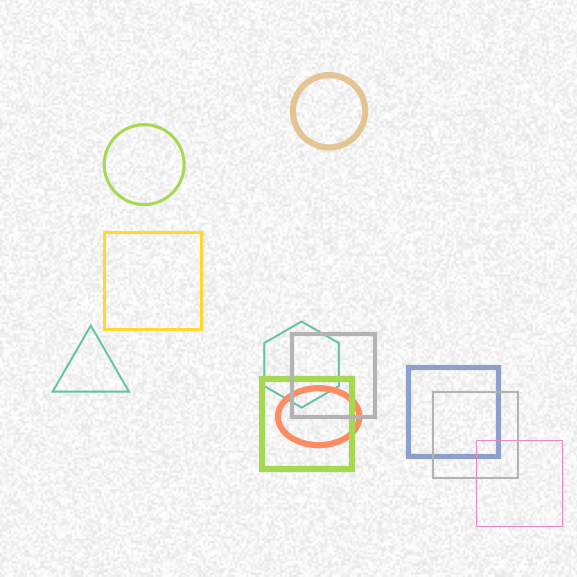[{"shape": "hexagon", "thickness": 1, "radius": 0.37, "center": [0.522, 0.368]}, {"shape": "triangle", "thickness": 1, "radius": 0.38, "center": [0.157, 0.359]}, {"shape": "oval", "thickness": 3, "radius": 0.35, "center": [0.552, 0.278]}, {"shape": "square", "thickness": 2.5, "radius": 0.39, "center": [0.785, 0.287]}, {"shape": "square", "thickness": 0.5, "radius": 0.37, "center": [0.899, 0.163]}, {"shape": "circle", "thickness": 1.5, "radius": 0.35, "center": [0.25, 0.714]}, {"shape": "square", "thickness": 3, "radius": 0.39, "center": [0.531, 0.265]}, {"shape": "square", "thickness": 1.5, "radius": 0.42, "center": [0.265, 0.514]}, {"shape": "circle", "thickness": 3, "radius": 0.31, "center": [0.57, 0.806]}, {"shape": "square", "thickness": 1, "radius": 0.37, "center": [0.823, 0.246]}, {"shape": "square", "thickness": 2, "radius": 0.36, "center": [0.577, 0.35]}]